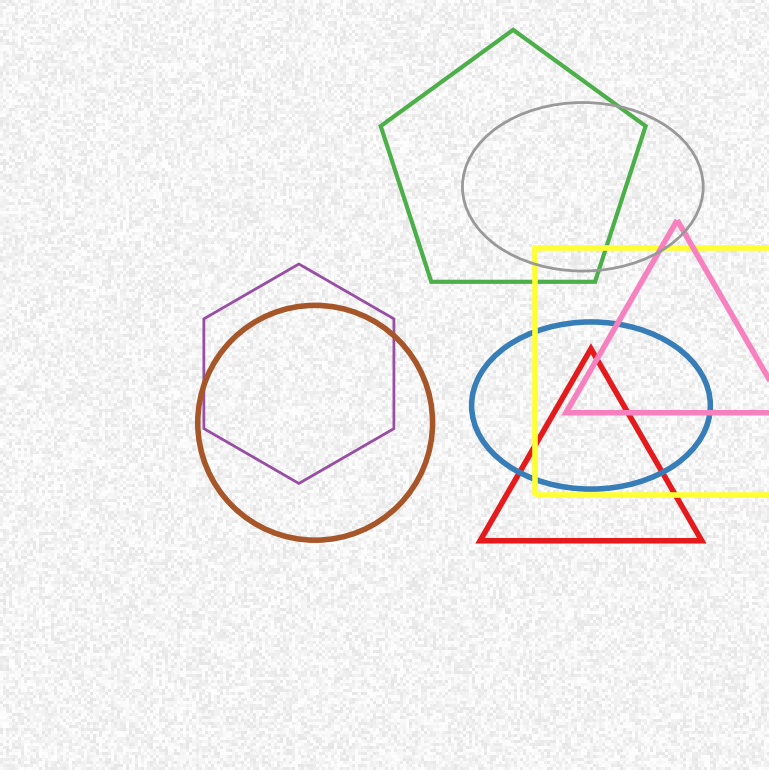[{"shape": "triangle", "thickness": 2, "radius": 0.83, "center": [0.767, 0.381]}, {"shape": "oval", "thickness": 2, "radius": 0.78, "center": [0.768, 0.473]}, {"shape": "pentagon", "thickness": 1.5, "radius": 0.9, "center": [0.666, 0.78]}, {"shape": "hexagon", "thickness": 1, "radius": 0.71, "center": [0.388, 0.515]}, {"shape": "square", "thickness": 2, "radius": 0.8, "center": [0.855, 0.518]}, {"shape": "circle", "thickness": 2, "radius": 0.76, "center": [0.409, 0.451]}, {"shape": "triangle", "thickness": 2, "radius": 0.83, "center": [0.879, 0.547]}, {"shape": "oval", "thickness": 1, "radius": 0.78, "center": [0.757, 0.757]}]